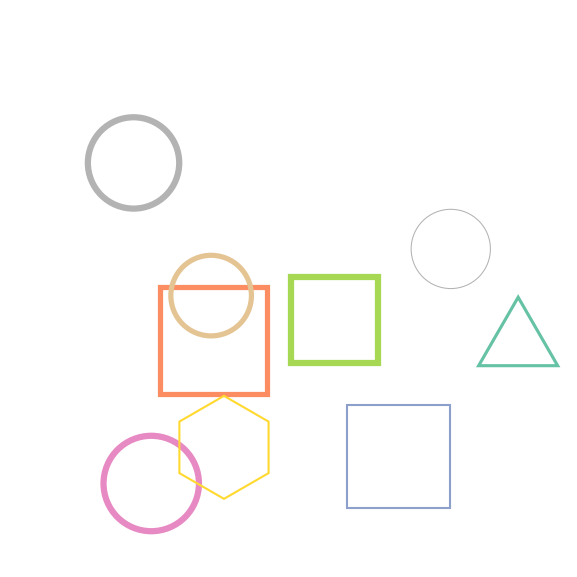[{"shape": "triangle", "thickness": 1.5, "radius": 0.4, "center": [0.897, 0.405]}, {"shape": "square", "thickness": 2.5, "radius": 0.46, "center": [0.37, 0.409]}, {"shape": "square", "thickness": 1, "radius": 0.45, "center": [0.691, 0.209]}, {"shape": "circle", "thickness": 3, "radius": 0.41, "center": [0.262, 0.162]}, {"shape": "square", "thickness": 3, "radius": 0.37, "center": [0.579, 0.445]}, {"shape": "hexagon", "thickness": 1, "radius": 0.45, "center": [0.388, 0.224]}, {"shape": "circle", "thickness": 2.5, "radius": 0.35, "center": [0.366, 0.487]}, {"shape": "circle", "thickness": 3, "radius": 0.4, "center": [0.231, 0.717]}, {"shape": "circle", "thickness": 0.5, "radius": 0.34, "center": [0.781, 0.568]}]